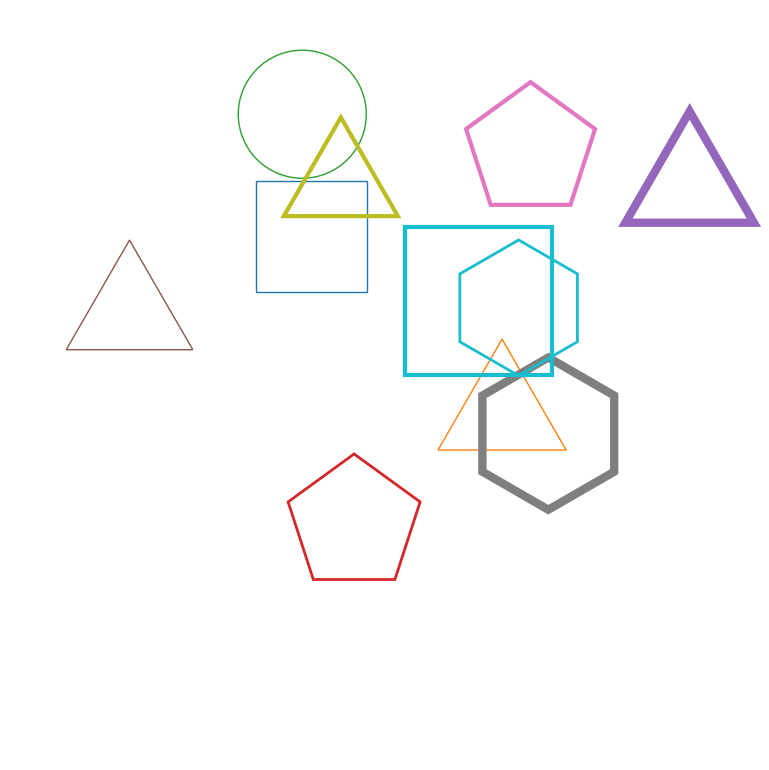[{"shape": "square", "thickness": 0.5, "radius": 0.36, "center": [0.404, 0.693]}, {"shape": "triangle", "thickness": 0.5, "radius": 0.48, "center": [0.652, 0.464]}, {"shape": "circle", "thickness": 0.5, "radius": 0.42, "center": [0.393, 0.852]}, {"shape": "pentagon", "thickness": 1, "radius": 0.45, "center": [0.46, 0.32]}, {"shape": "triangle", "thickness": 3, "radius": 0.48, "center": [0.896, 0.759]}, {"shape": "triangle", "thickness": 0.5, "radius": 0.47, "center": [0.168, 0.593]}, {"shape": "pentagon", "thickness": 1.5, "radius": 0.44, "center": [0.689, 0.805]}, {"shape": "hexagon", "thickness": 3, "radius": 0.49, "center": [0.712, 0.437]}, {"shape": "triangle", "thickness": 1.5, "radius": 0.43, "center": [0.443, 0.762]}, {"shape": "square", "thickness": 1.5, "radius": 0.48, "center": [0.621, 0.609]}, {"shape": "hexagon", "thickness": 1, "radius": 0.44, "center": [0.674, 0.6]}]